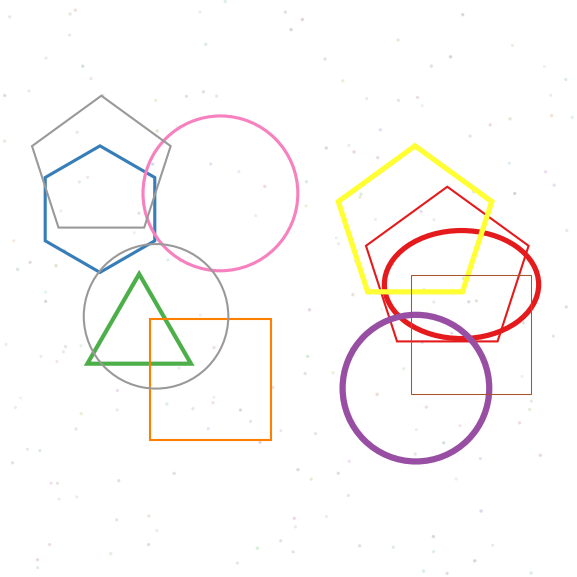[{"shape": "pentagon", "thickness": 1, "radius": 0.74, "center": [0.775, 0.528]}, {"shape": "oval", "thickness": 2.5, "radius": 0.67, "center": [0.799, 0.506]}, {"shape": "hexagon", "thickness": 1.5, "radius": 0.55, "center": [0.173, 0.637]}, {"shape": "triangle", "thickness": 2, "radius": 0.52, "center": [0.241, 0.421]}, {"shape": "circle", "thickness": 3, "radius": 0.63, "center": [0.72, 0.327]}, {"shape": "square", "thickness": 1, "radius": 0.52, "center": [0.364, 0.342]}, {"shape": "pentagon", "thickness": 2.5, "radius": 0.7, "center": [0.719, 0.607]}, {"shape": "square", "thickness": 0.5, "radius": 0.52, "center": [0.816, 0.421]}, {"shape": "circle", "thickness": 1.5, "radius": 0.67, "center": [0.382, 0.664]}, {"shape": "pentagon", "thickness": 1, "radius": 0.63, "center": [0.175, 0.707]}, {"shape": "circle", "thickness": 1, "radius": 0.63, "center": [0.27, 0.451]}]